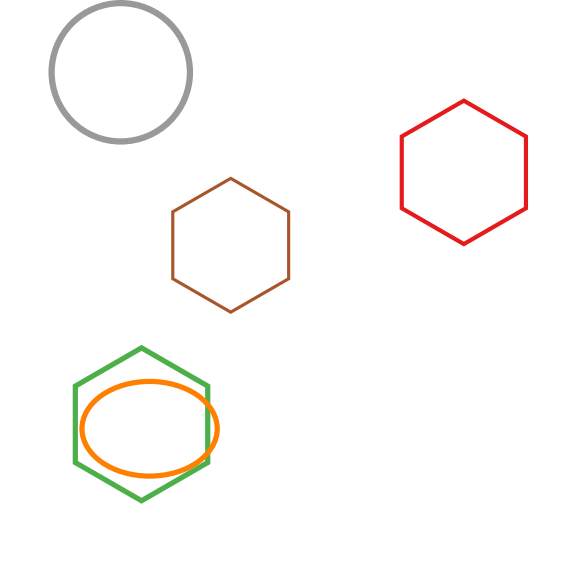[{"shape": "hexagon", "thickness": 2, "radius": 0.62, "center": [0.803, 0.701]}, {"shape": "hexagon", "thickness": 2.5, "radius": 0.66, "center": [0.245, 0.264]}, {"shape": "oval", "thickness": 2.5, "radius": 0.59, "center": [0.259, 0.257]}, {"shape": "hexagon", "thickness": 1.5, "radius": 0.58, "center": [0.4, 0.574]}, {"shape": "circle", "thickness": 3, "radius": 0.6, "center": [0.209, 0.874]}]